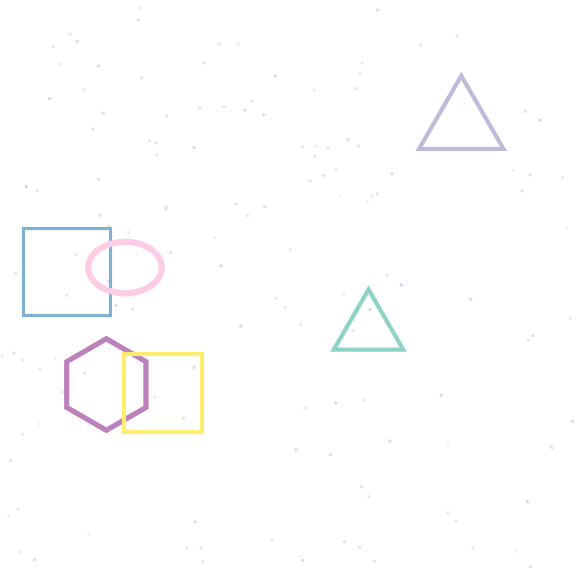[{"shape": "triangle", "thickness": 2, "radius": 0.35, "center": [0.638, 0.428]}, {"shape": "triangle", "thickness": 2, "radius": 0.42, "center": [0.799, 0.783]}, {"shape": "square", "thickness": 1.5, "radius": 0.38, "center": [0.115, 0.53]}, {"shape": "oval", "thickness": 3, "radius": 0.32, "center": [0.216, 0.536]}, {"shape": "hexagon", "thickness": 2.5, "radius": 0.4, "center": [0.184, 0.333]}, {"shape": "square", "thickness": 2, "radius": 0.34, "center": [0.282, 0.319]}]